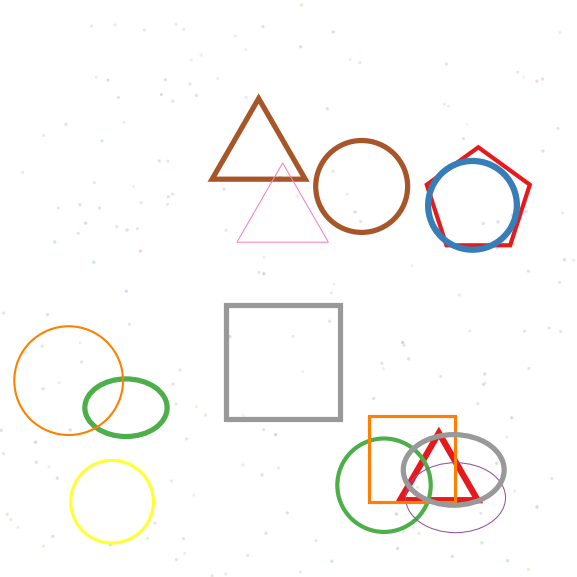[{"shape": "triangle", "thickness": 3, "radius": 0.39, "center": [0.76, 0.172]}, {"shape": "pentagon", "thickness": 2, "radius": 0.47, "center": [0.828, 0.65]}, {"shape": "circle", "thickness": 3, "radius": 0.38, "center": [0.818, 0.644]}, {"shape": "oval", "thickness": 2.5, "radius": 0.36, "center": [0.218, 0.293]}, {"shape": "circle", "thickness": 2, "radius": 0.4, "center": [0.665, 0.159]}, {"shape": "oval", "thickness": 0.5, "radius": 0.43, "center": [0.789, 0.137]}, {"shape": "circle", "thickness": 1, "radius": 0.47, "center": [0.119, 0.34]}, {"shape": "square", "thickness": 1.5, "radius": 0.37, "center": [0.714, 0.205]}, {"shape": "circle", "thickness": 1.5, "radius": 0.36, "center": [0.194, 0.13]}, {"shape": "circle", "thickness": 2.5, "radius": 0.4, "center": [0.626, 0.676]}, {"shape": "triangle", "thickness": 2.5, "radius": 0.47, "center": [0.448, 0.735]}, {"shape": "triangle", "thickness": 0.5, "radius": 0.46, "center": [0.489, 0.625]}, {"shape": "oval", "thickness": 2.5, "radius": 0.44, "center": [0.786, 0.185]}, {"shape": "square", "thickness": 2.5, "radius": 0.49, "center": [0.49, 0.372]}]